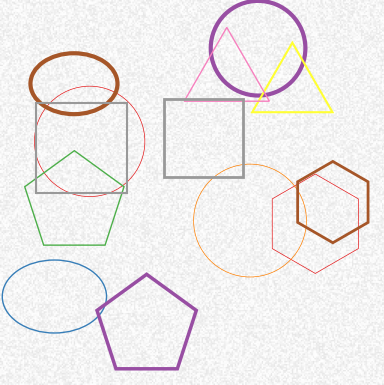[{"shape": "circle", "thickness": 0.5, "radius": 0.72, "center": [0.233, 0.633]}, {"shape": "hexagon", "thickness": 0.5, "radius": 0.65, "center": [0.819, 0.419]}, {"shape": "oval", "thickness": 1, "radius": 0.68, "center": [0.141, 0.23]}, {"shape": "pentagon", "thickness": 1, "radius": 0.68, "center": [0.193, 0.473]}, {"shape": "pentagon", "thickness": 2.5, "radius": 0.68, "center": [0.381, 0.152]}, {"shape": "circle", "thickness": 3, "radius": 0.61, "center": [0.67, 0.875]}, {"shape": "circle", "thickness": 0.5, "radius": 0.73, "center": [0.649, 0.427]}, {"shape": "triangle", "thickness": 1.5, "radius": 0.6, "center": [0.759, 0.769]}, {"shape": "oval", "thickness": 3, "radius": 0.57, "center": [0.192, 0.783]}, {"shape": "hexagon", "thickness": 2, "radius": 0.53, "center": [0.865, 0.475]}, {"shape": "triangle", "thickness": 1, "radius": 0.64, "center": [0.589, 0.801]}, {"shape": "square", "thickness": 1.5, "radius": 0.58, "center": [0.212, 0.616]}, {"shape": "square", "thickness": 2, "radius": 0.51, "center": [0.529, 0.642]}]